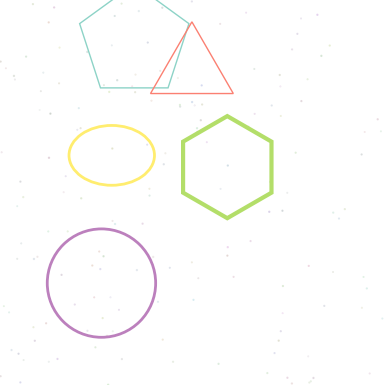[{"shape": "pentagon", "thickness": 1, "radius": 0.75, "center": [0.349, 0.892]}, {"shape": "triangle", "thickness": 1, "radius": 0.62, "center": [0.498, 0.819]}, {"shape": "hexagon", "thickness": 3, "radius": 0.66, "center": [0.59, 0.566]}, {"shape": "circle", "thickness": 2, "radius": 0.7, "center": [0.264, 0.265]}, {"shape": "oval", "thickness": 2, "radius": 0.55, "center": [0.29, 0.596]}]